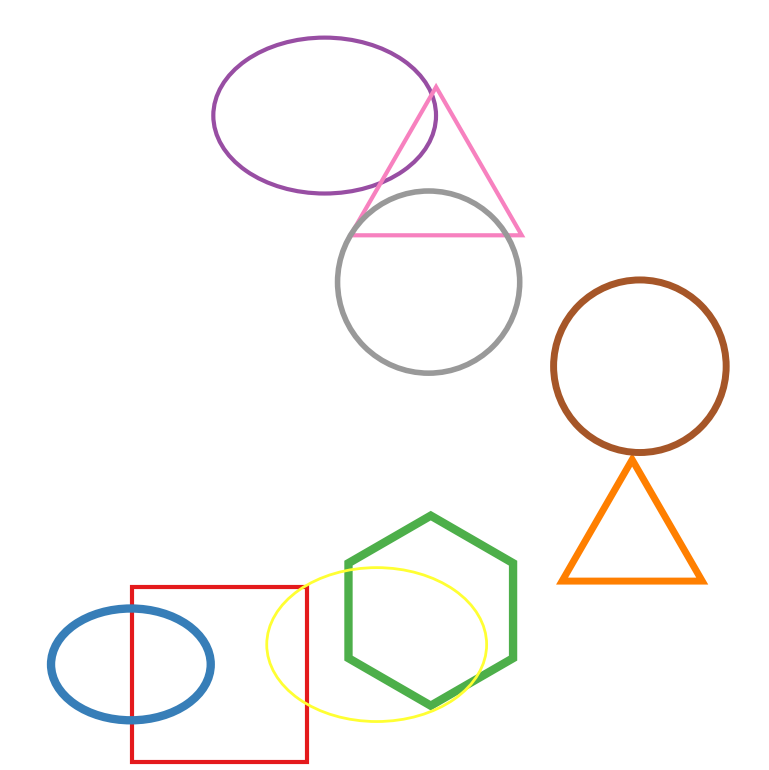[{"shape": "square", "thickness": 1.5, "radius": 0.57, "center": [0.285, 0.124]}, {"shape": "oval", "thickness": 3, "radius": 0.52, "center": [0.17, 0.137]}, {"shape": "hexagon", "thickness": 3, "radius": 0.62, "center": [0.559, 0.207]}, {"shape": "oval", "thickness": 1.5, "radius": 0.72, "center": [0.422, 0.85]}, {"shape": "triangle", "thickness": 2.5, "radius": 0.53, "center": [0.821, 0.298]}, {"shape": "oval", "thickness": 1, "radius": 0.71, "center": [0.489, 0.163]}, {"shape": "circle", "thickness": 2.5, "radius": 0.56, "center": [0.831, 0.524]}, {"shape": "triangle", "thickness": 1.5, "radius": 0.64, "center": [0.566, 0.759]}, {"shape": "circle", "thickness": 2, "radius": 0.59, "center": [0.557, 0.634]}]